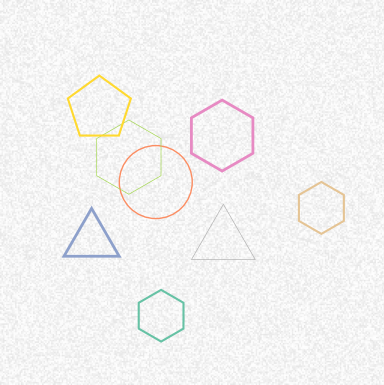[{"shape": "hexagon", "thickness": 1.5, "radius": 0.34, "center": [0.418, 0.18]}, {"shape": "circle", "thickness": 1, "radius": 0.47, "center": [0.405, 0.527]}, {"shape": "triangle", "thickness": 2, "radius": 0.41, "center": [0.238, 0.376]}, {"shape": "hexagon", "thickness": 2, "radius": 0.46, "center": [0.577, 0.648]}, {"shape": "hexagon", "thickness": 0.5, "radius": 0.48, "center": [0.335, 0.592]}, {"shape": "pentagon", "thickness": 1.5, "radius": 0.43, "center": [0.258, 0.718]}, {"shape": "hexagon", "thickness": 1.5, "radius": 0.34, "center": [0.835, 0.46]}, {"shape": "triangle", "thickness": 0.5, "radius": 0.48, "center": [0.58, 0.374]}]